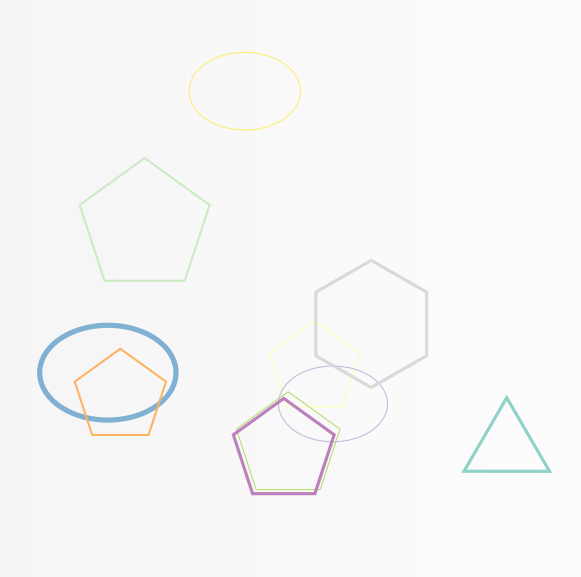[{"shape": "triangle", "thickness": 1.5, "radius": 0.42, "center": [0.872, 0.226]}, {"shape": "pentagon", "thickness": 0.5, "radius": 0.41, "center": [0.541, 0.361]}, {"shape": "oval", "thickness": 0.5, "radius": 0.47, "center": [0.573, 0.3]}, {"shape": "oval", "thickness": 2.5, "radius": 0.59, "center": [0.186, 0.354]}, {"shape": "pentagon", "thickness": 1, "radius": 0.41, "center": [0.207, 0.313]}, {"shape": "pentagon", "thickness": 0.5, "radius": 0.47, "center": [0.496, 0.227]}, {"shape": "hexagon", "thickness": 1.5, "radius": 0.55, "center": [0.639, 0.438]}, {"shape": "pentagon", "thickness": 1.5, "radius": 0.46, "center": [0.488, 0.218]}, {"shape": "pentagon", "thickness": 1, "radius": 0.59, "center": [0.249, 0.608]}, {"shape": "oval", "thickness": 0.5, "radius": 0.48, "center": [0.421, 0.841]}]